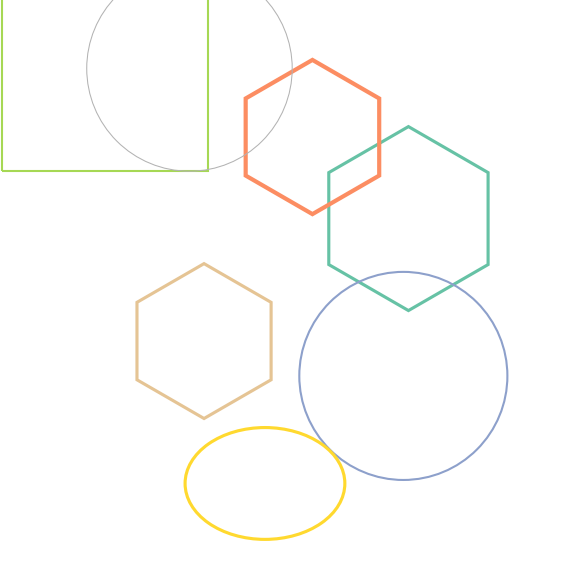[{"shape": "hexagon", "thickness": 1.5, "radius": 0.8, "center": [0.707, 0.621]}, {"shape": "hexagon", "thickness": 2, "radius": 0.67, "center": [0.541, 0.762]}, {"shape": "circle", "thickness": 1, "radius": 0.9, "center": [0.698, 0.348]}, {"shape": "square", "thickness": 1, "radius": 0.89, "center": [0.182, 0.883]}, {"shape": "oval", "thickness": 1.5, "radius": 0.69, "center": [0.459, 0.162]}, {"shape": "hexagon", "thickness": 1.5, "radius": 0.67, "center": [0.353, 0.409]}, {"shape": "circle", "thickness": 0.5, "radius": 0.89, "center": [0.328, 0.881]}]